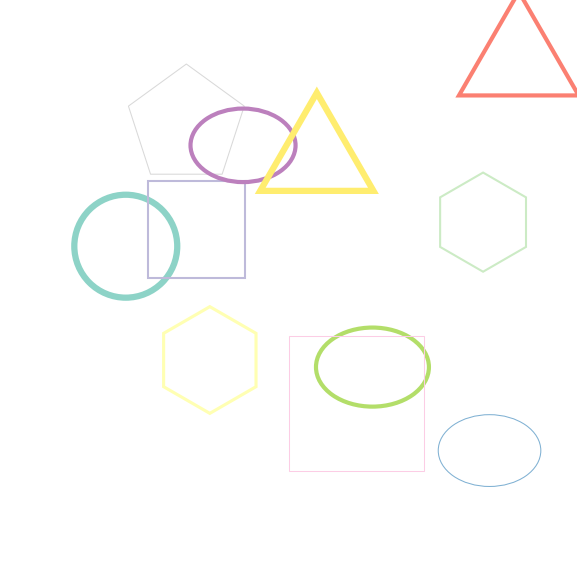[{"shape": "circle", "thickness": 3, "radius": 0.45, "center": [0.218, 0.573]}, {"shape": "hexagon", "thickness": 1.5, "radius": 0.46, "center": [0.363, 0.376]}, {"shape": "square", "thickness": 1, "radius": 0.42, "center": [0.341, 0.602]}, {"shape": "triangle", "thickness": 2, "radius": 0.6, "center": [0.898, 0.894]}, {"shape": "oval", "thickness": 0.5, "radius": 0.44, "center": [0.848, 0.219]}, {"shape": "oval", "thickness": 2, "radius": 0.49, "center": [0.645, 0.363]}, {"shape": "square", "thickness": 0.5, "radius": 0.58, "center": [0.617, 0.3]}, {"shape": "pentagon", "thickness": 0.5, "radius": 0.53, "center": [0.323, 0.783]}, {"shape": "oval", "thickness": 2, "radius": 0.45, "center": [0.421, 0.747]}, {"shape": "hexagon", "thickness": 1, "radius": 0.43, "center": [0.836, 0.614]}, {"shape": "triangle", "thickness": 3, "radius": 0.57, "center": [0.549, 0.725]}]